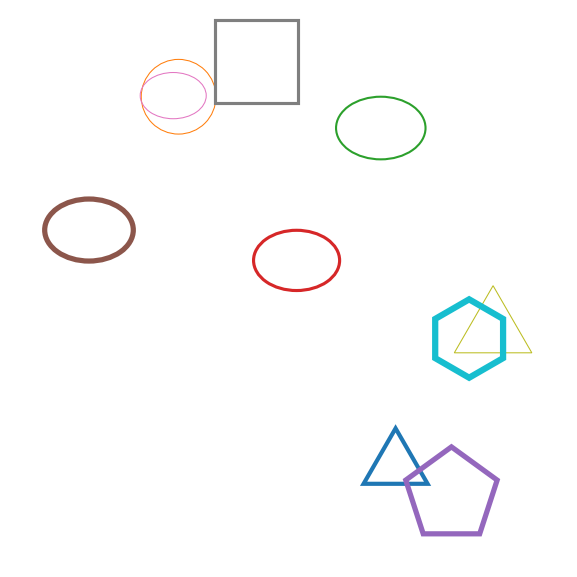[{"shape": "triangle", "thickness": 2, "radius": 0.32, "center": [0.685, 0.193]}, {"shape": "circle", "thickness": 0.5, "radius": 0.32, "center": [0.309, 0.832]}, {"shape": "oval", "thickness": 1, "radius": 0.39, "center": [0.659, 0.777]}, {"shape": "oval", "thickness": 1.5, "radius": 0.37, "center": [0.514, 0.548]}, {"shape": "pentagon", "thickness": 2.5, "radius": 0.42, "center": [0.782, 0.142]}, {"shape": "oval", "thickness": 2.5, "radius": 0.38, "center": [0.154, 0.601]}, {"shape": "oval", "thickness": 0.5, "radius": 0.29, "center": [0.3, 0.834]}, {"shape": "square", "thickness": 1.5, "radius": 0.36, "center": [0.443, 0.893]}, {"shape": "triangle", "thickness": 0.5, "radius": 0.39, "center": [0.854, 0.427]}, {"shape": "hexagon", "thickness": 3, "radius": 0.34, "center": [0.812, 0.413]}]